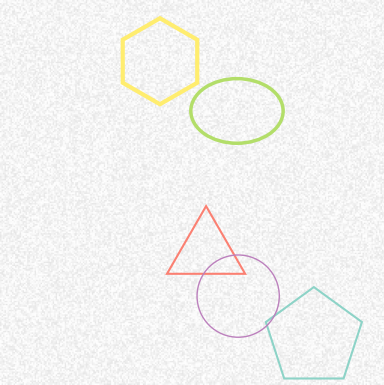[{"shape": "pentagon", "thickness": 1.5, "radius": 0.66, "center": [0.815, 0.123]}, {"shape": "triangle", "thickness": 1.5, "radius": 0.59, "center": [0.535, 0.347]}, {"shape": "oval", "thickness": 2.5, "radius": 0.6, "center": [0.616, 0.712]}, {"shape": "circle", "thickness": 1, "radius": 0.53, "center": [0.619, 0.231]}, {"shape": "hexagon", "thickness": 3, "radius": 0.56, "center": [0.416, 0.841]}]